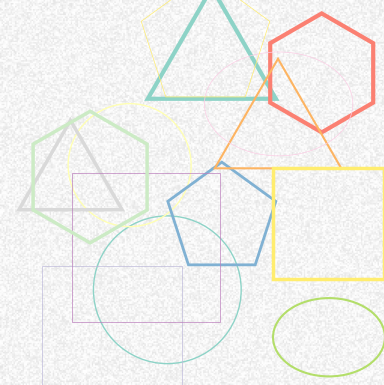[{"shape": "triangle", "thickness": 3, "radius": 0.96, "center": [0.55, 0.839]}, {"shape": "circle", "thickness": 1, "radius": 0.96, "center": [0.435, 0.247]}, {"shape": "circle", "thickness": 1, "radius": 0.8, "center": [0.337, 0.571]}, {"shape": "square", "thickness": 0.5, "radius": 0.91, "center": [0.292, 0.128]}, {"shape": "hexagon", "thickness": 3, "radius": 0.77, "center": [0.836, 0.811]}, {"shape": "pentagon", "thickness": 2, "radius": 0.74, "center": [0.576, 0.431]}, {"shape": "triangle", "thickness": 1.5, "radius": 0.95, "center": [0.722, 0.658]}, {"shape": "oval", "thickness": 1.5, "radius": 0.73, "center": [0.854, 0.124]}, {"shape": "oval", "thickness": 0.5, "radius": 0.96, "center": [0.724, 0.73]}, {"shape": "triangle", "thickness": 2.5, "radius": 0.77, "center": [0.183, 0.533]}, {"shape": "square", "thickness": 0.5, "radius": 0.97, "center": [0.379, 0.357]}, {"shape": "hexagon", "thickness": 2.5, "radius": 0.85, "center": [0.234, 0.54]}, {"shape": "pentagon", "thickness": 0.5, "radius": 0.88, "center": [0.534, 0.89]}, {"shape": "square", "thickness": 2.5, "radius": 0.72, "center": [0.853, 0.42]}]